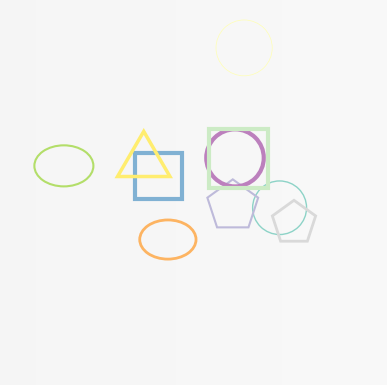[{"shape": "circle", "thickness": 1, "radius": 0.35, "center": [0.722, 0.46]}, {"shape": "circle", "thickness": 0.5, "radius": 0.36, "center": [0.63, 0.876]}, {"shape": "pentagon", "thickness": 1.5, "radius": 0.34, "center": [0.601, 0.465]}, {"shape": "square", "thickness": 3, "radius": 0.3, "center": [0.409, 0.542]}, {"shape": "oval", "thickness": 2, "radius": 0.36, "center": [0.433, 0.378]}, {"shape": "oval", "thickness": 1.5, "radius": 0.38, "center": [0.165, 0.569]}, {"shape": "pentagon", "thickness": 2, "radius": 0.29, "center": [0.759, 0.421]}, {"shape": "circle", "thickness": 3, "radius": 0.37, "center": [0.606, 0.59]}, {"shape": "square", "thickness": 3, "radius": 0.38, "center": [0.615, 0.589]}, {"shape": "triangle", "thickness": 2.5, "radius": 0.39, "center": [0.371, 0.581]}]